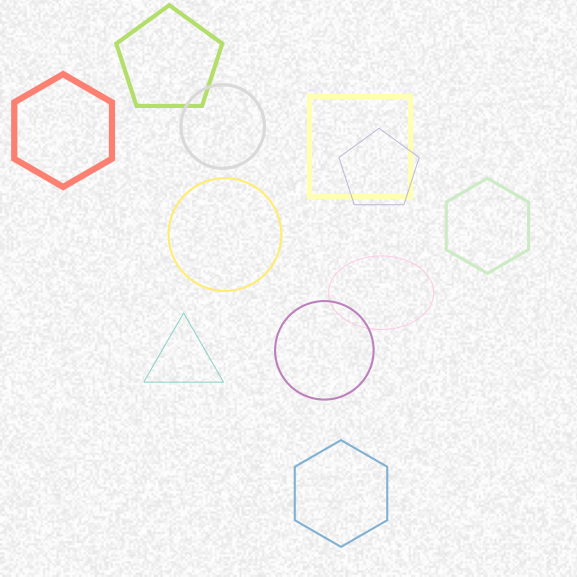[{"shape": "triangle", "thickness": 0.5, "radius": 0.4, "center": [0.318, 0.377]}, {"shape": "square", "thickness": 2.5, "radius": 0.43, "center": [0.623, 0.746]}, {"shape": "pentagon", "thickness": 0.5, "radius": 0.37, "center": [0.656, 0.704]}, {"shape": "hexagon", "thickness": 3, "radius": 0.49, "center": [0.109, 0.773]}, {"shape": "hexagon", "thickness": 1, "radius": 0.46, "center": [0.591, 0.145]}, {"shape": "pentagon", "thickness": 2, "radius": 0.48, "center": [0.293, 0.894]}, {"shape": "oval", "thickness": 0.5, "radius": 0.46, "center": [0.66, 0.492]}, {"shape": "circle", "thickness": 1.5, "radius": 0.36, "center": [0.386, 0.78]}, {"shape": "circle", "thickness": 1, "radius": 0.43, "center": [0.562, 0.393]}, {"shape": "hexagon", "thickness": 1.5, "radius": 0.41, "center": [0.844, 0.608]}, {"shape": "circle", "thickness": 1, "radius": 0.49, "center": [0.39, 0.593]}]